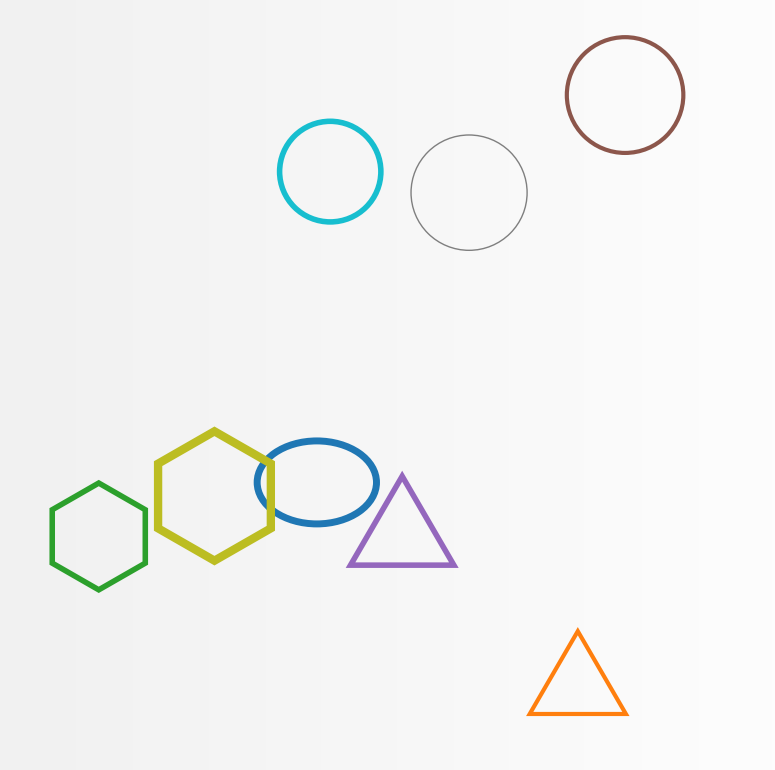[{"shape": "oval", "thickness": 2.5, "radius": 0.38, "center": [0.409, 0.373]}, {"shape": "triangle", "thickness": 1.5, "radius": 0.36, "center": [0.746, 0.109]}, {"shape": "hexagon", "thickness": 2, "radius": 0.35, "center": [0.127, 0.303]}, {"shape": "triangle", "thickness": 2, "radius": 0.38, "center": [0.519, 0.305]}, {"shape": "circle", "thickness": 1.5, "radius": 0.38, "center": [0.807, 0.877]}, {"shape": "circle", "thickness": 0.5, "radius": 0.37, "center": [0.605, 0.75]}, {"shape": "hexagon", "thickness": 3, "radius": 0.42, "center": [0.277, 0.356]}, {"shape": "circle", "thickness": 2, "radius": 0.33, "center": [0.426, 0.777]}]